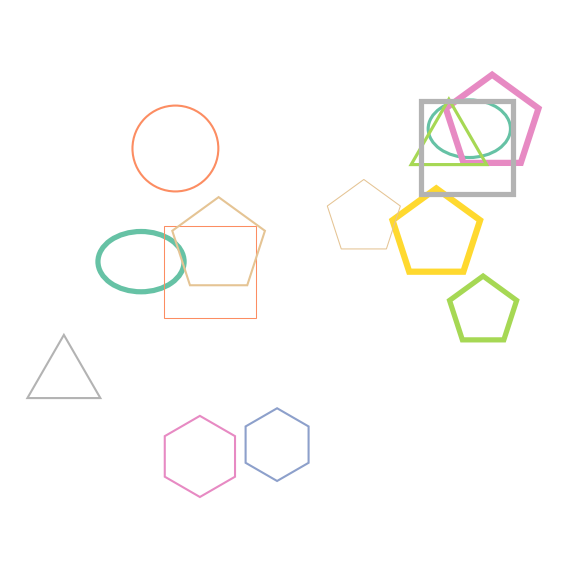[{"shape": "oval", "thickness": 2.5, "radius": 0.37, "center": [0.244, 0.546]}, {"shape": "oval", "thickness": 1.5, "radius": 0.36, "center": [0.813, 0.776]}, {"shape": "circle", "thickness": 1, "radius": 0.37, "center": [0.304, 0.742]}, {"shape": "square", "thickness": 0.5, "radius": 0.4, "center": [0.364, 0.529]}, {"shape": "hexagon", "thickness": 1, "radius": 0.31, "center": [0.48, 0.229]}, {"shape": "pentagon", "thickness": 3, "radius": 0.42, "center": [0.852, 0.785]}, {"shape": "hexagon", "thickness": 1, "radius": 0.35, "center": [0.346, 0.209]}, {"shape": "triangle", "thickness": 1.5, "radius": 0.38, "center": [0.777, 0.752]}, {"shape": "pentagon", "thickness": 2.5, "radius": 0.31, "center": [0.837, 0.46]}, {"shape": "pentagon", "thickness": 3, "radius": 0.4, "center": [0.755, 0.593]}, {"shape": "pentagon", "thickness": 1, "radius": 0.42, "center": [0.379, 0.573]}, {"shape": "pentagon", "thickness": 0.5, "radius": 0.33, "center": [0.63, 0.622]}, {"shape": "triangle", "thickness": 1, "radius": 0.36, "center": [0.111, 0.346]}, {"shape": "square", "thickness": 2.5, "radius": 0.4, "center": [0.809, 0.744]}]